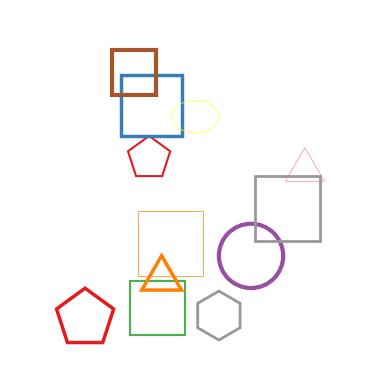[{"shape": "pentagon", "thickness": 1.5, "radius": 0.29, "center": [0.387, 0.589]}, {"shape": "pentagon", "thickness": 2.5, "radius": 0.39, "center": [0.221, 0.173]}, {"shape": "square", "thickness": 2.5, "radius": 0.39, "center": [0.394, 0.725]}, {"shape": "square", "thickness": 1.5, "radius": 0.36, "center": [0.408, 0.2]}, {"shape": "circle", "thickness": 3, "radius": 0.42, "center": [0.652, 0.335]}, {"shape": "square", "thickness": 0.5, "radius": 0.42, "center": [0.443, 0.367]}, {"shape": "triangle", "thickness": 2.5, "radius": 0.3, "center": [0.42, 0.276]}, {"shape": "oval", "thickness": 0.5, "radius": 0.3, "center": [0.507, 0.697]}, {"shape": "square", "thickness": 3, "radius": 0.29, "center": [0.348, 0.811]}, {"shape": "triangle", "thickness": 0.5, "radius": 0.29, "center": [0.792, 0.558]}, {"shape": "hexagon", "thickness": 2, "radius": 0.32, "center": [0.569, 0.18]}, {"shape": "square", "thickness": 2, "radius": 0.42, "center": [0.748, 0.459]}]